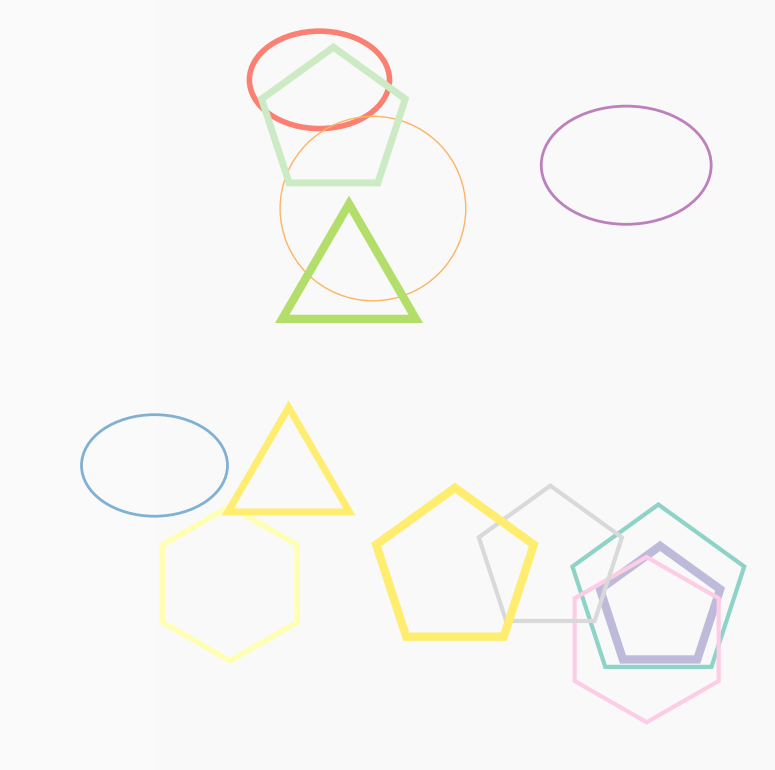[{"shape": "pentagon", "thickness": 1.5, "radius": 0.58, "center": [0.849, 0.228]}, {"shape": "hexagon", "thickness": 2, "radius": 0.5, "center": [0.297, 0.242]}, {"shape": "pentagon", "thickness": 3, "radius": 0.41, "center": [0.852, 0.21]}, {"shape": "oval", "thickness": 2, "radius": 0.45, "center": [0.412, 0.896]}, {"shape": "oval", "thickness": 1, "radius": 0.47, "center": [0.199, 0.396]}, {"shape": "circle", "thickness": 0.5, "radius": 0.6, "center": [0.481, 0.729]}, {"shape": "triangle", "thickness": 3, "radius": 0.5, "center": [0.45, 0.636]}, {"shape": "hexagon", "thickness": 1.5, "radius": 0.54, "center": [0.834, 0.169]}, {"shape": "pentagon", "thickness": 1.5, "radius": 0.49, "center": [0.71, 0.272]}, {"shape": "oval", "thickness": 1, "radius": 0.55, "center": [0.808, 0.785]}, {"shape": "pentagon", "thickness": 2.5, "radius": 0.49, "center": [0.43, 0.841]}, {"shape": "pentagon", "thickness": 3, "radius": 0.53, "center": [0.587, 0.26]}, {"shape": "triangle", "thickness": 2.5, "radius": 0.45, "center": [0.372, 0.38]}]